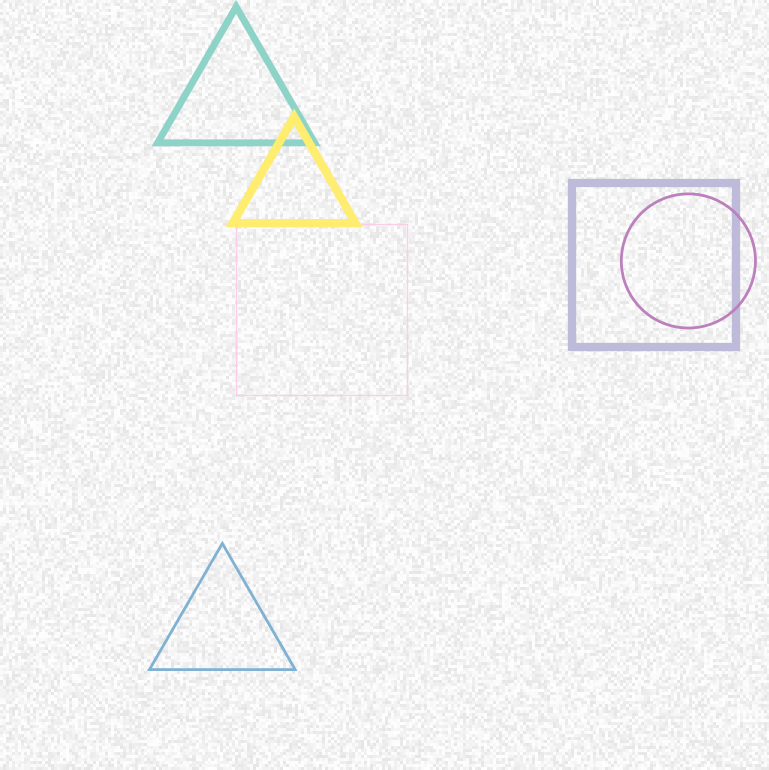[{"shape": "triangle", "thickness": 2.5, "radius": 0.59, "center": [0.307, 0.873]}, {"shape": "square", "thickness": 3, "radius": 0.53, "center": [0.85, 0.655]}, {"shape": "triangle", "thickness": 1, "radius": 0.55, "center": [0.289, 0.185]}, {"shape": "square", "thickness": 0.5, "radius": 0.55, "center": [0.417, 0.598]}, {"shape": "circle", "thickness": 1, "radius": 0.44, "center": [0.894, 0.661]}, {"shape": "triangle", "thickness": 3, "radius": 0.46, "center": [0.382, 0.756]}]